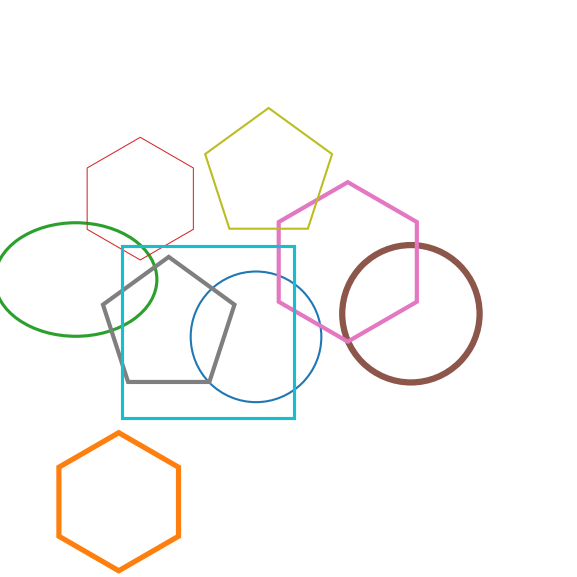[{"shape": "circle", "thickness": 1, "radius": 0.57, "center": [0.443, 0.416]}, {"shape": "hexagon", "thickness": 2.5, "radius": 0.6, "center": [0.206, 0.13]}, {"shape": "oval", "thickness": 1.5, "radius": 0.7, "center": [0.131, 0.515]}, {"shape": "hexagon", "thickness": 0.5, "radius": 0.53, "center": [0.243, 0.655]}, {"shape": "circle", "thickness": 3, "radius": 0.59, "center": [0.712, 0.456]}, {"shape": "hexagon", "thickness": 2, "radius": 0.69, "center": [0.602, 0.546]}, {"shape": "pentagon", "thickness": 2, "radius": 0.6, "center": [0.292, 0.435]}, {"shape": "pentagon", "thickness": 1, "radius": 0.58, "center": [0.465, 0.697]}, {"shape": "square", "thickness": 1.5, "radius": 0.74, "center": [0.361, 0.424]}]